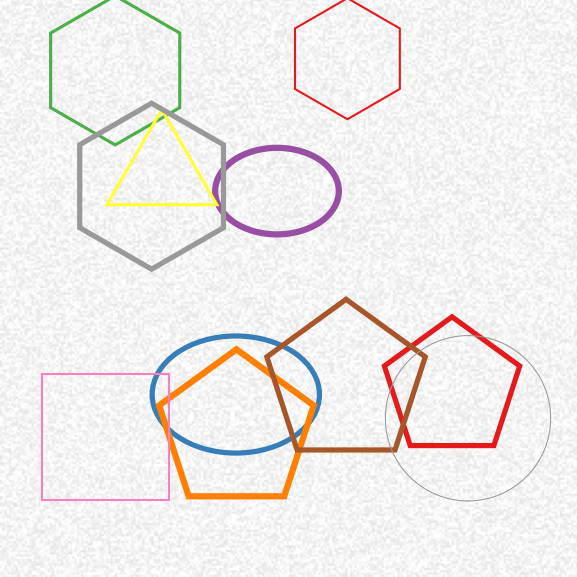[{"shape": "hexagon", "thickness": 1, "radius": 0.52, "center": [0.602, 0.897]}, {"shape": "pentagon", "thickness": 2.5, "radius": 0.62, "center": [0.783, 0.327]}, {"shape": "oval", "thickness": 2.5, "radius": 0.72, "center": [0.408, 0.316]}, {"shape": "hexagon", "thickness": 1.5, "radius": 0.65, "center": [0.199, 0.877]}, {"shape": "oval", "thickness": 3, "radius": 0.54, "center": [0.48, 0.668]}, {"shape": "pentagon", "thickness": 3, "radius": 0.7, "center": [0.409, 0.254]}, {"shape": "triangle", "thickness": 1.5, "radius": 0.55, "center": [0.28, 0.7]}, {"shape": "pentagon", "thickness": 2.5, "radius": 0.72, "center": [0.599, 0.337]}, {"shape": "square", "thickness": 1, "radius": 0.55, "center": [0.183, 0.242]}, {"shape": "circle", "thickness": 0.5, "radius": 0.72, "center": [0.81, 0.275]}, {"shape": "hexagon", "thickness": 2.5, "radius": 0.72, "center": [0.263, 0.677]}]